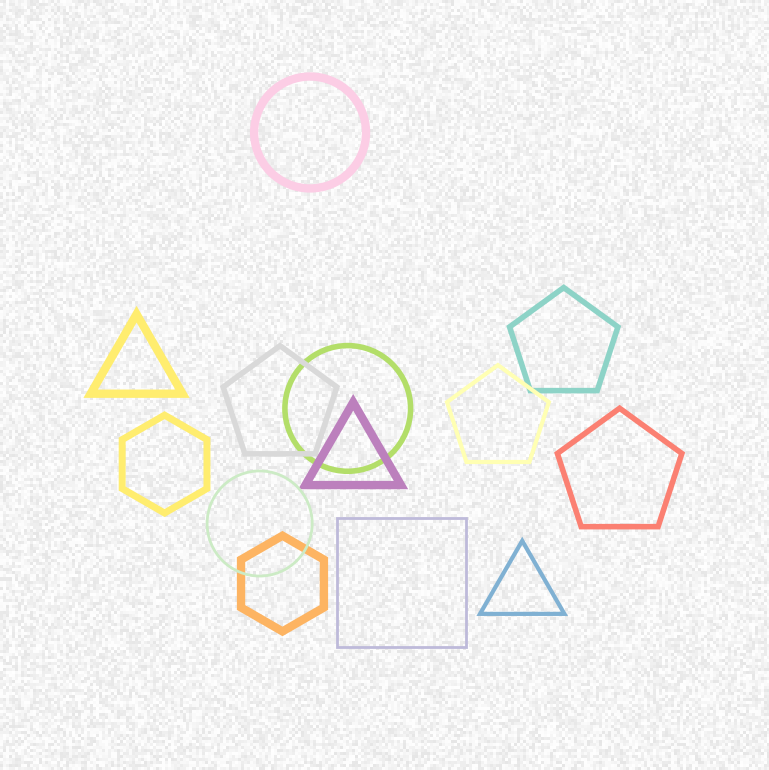[{"shape": "pentagon", "thickness": 2, "radius": 0.37, "center": [0.732, 0.553]}, {"shape": "pentagon", "thickness": 1.5, "radius": 0.35, "center": [0.647, 0.456]}, {"shape": "square", "thickness": 1, "radius": 0.42, "center": [0.521, 0.244]}, {"shape": "pentagon", "thickness": 2, "radius": 0.43, "center": [0.805, 0.385]}, {"shape": "triangle", "thickness": 1.5, "radius": 0.32, "center": [0.678, 0.234]}, {"shape": "hexagon", "thickness": 3, "radius": 0.31, "center": [0.367, 0.242]}, {"shape": "circle", "thickness": 2, "radius": 0.41, "center": [0.452, 0.47]}, {"shape": "circle", "thickness": 3, "radius": 0.36, "center": [0.403, 0.828]}, {"shape": "pentagon", "thickness": 2, "radius": 0.39, "center": [0.364, 0.473]}, {"shape": "triangle", "thickness": 3, "radius": 0.36, "center": [0.459, 0.406]}, {"shape": "circle", "thickness": 1, "radius": 0.34, "center": [0.337, 0.32]}, {"shape": "triangle", "thickness": 3, "radius": 0.34, "center": [0.177, 0.523]}, {"shape": "hexagon", "thickness": 2.5, "radius": 0.32, "center": [0.214, 0.397]}]